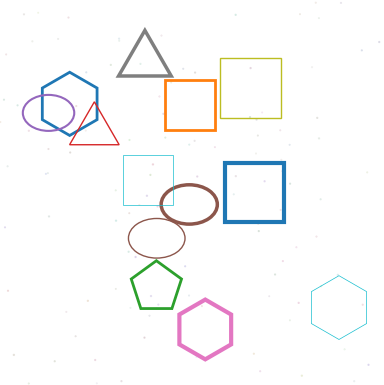[{"shape": "square", "thickness": 3, "radius": 0.39, "center": [0.661, 0.499]}, {"shape": "hexagon", "thickness": 2, "radius": 0.41, "center": [0.181, 0.73]}, {"shape": "square", "thickness": 2, "radius": 0.32, "center": [0.493, 0.726]}, {"shape": "pentagon", "thickness": 2, "radius": 0.34, "center": [0.406, 0.254]}, {"shape": "triangle", "thickness": 1, "radius": 0.37, "center": [0.245, 0.661]}, {"shape": "oval", "thickness": 1.5, "radius": 0.33, "center": [0.126, 0.707]}, {"shape": "oval", "thickness": 1, "radius": 0.37, "center": [0.407, 0.381]}, {"shape": "oval", "thickness": 2.5, "radius": 0.36, "center": [0.492, 0.469]}, {"shape": "hexagon", "thickness": 3, "radius": 0.39, "center": [0.533, 0.144]}, {"shape": "triangle", "thickness": 2.5, "radius": 0.39, "center": [0.376, 0.842]}, {"shape": "square", "thickness": 1, "radius": 0.39, "center": [0.651, 0.771]}, {"shape": "hexagon", "thickness": 0.5, "radius": 0.41, "center": [0.881, 0.201]}, {"shape": "square", "thickness": 0.5, "radius": 0.32, "center": [0.385, 0.533]}]